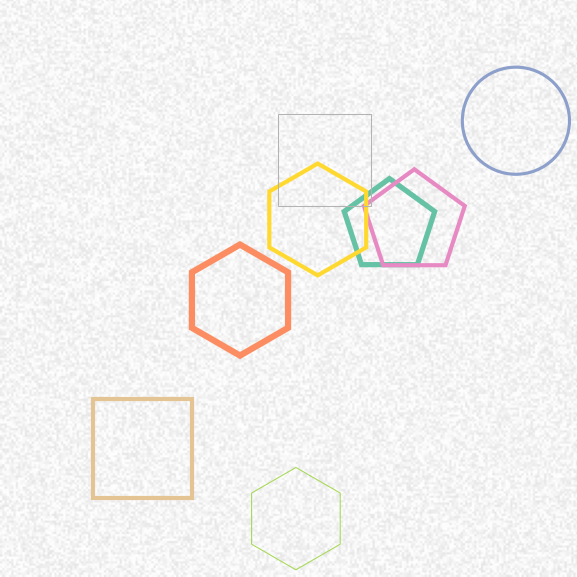[{"shape": "pentagon", "thickness": 2.5, "radius": 0.41, "center": [0.674, 0.607]}, {"shape": "hexagon", "thickness": 3, "radius": 0.48, "center": [0.416, 0.48]}, {"shape": "circle", "thickness": 1.5, "radius": 0.46, "center": [0.893, 0.79]}, {"shape": "pentagon", "thickness": 2, "radius": 0.46, "center": [0.717, 0.614]}, {"shape": "hexagon", "thickness": 0.5, "radius": 0.44, "center": [0.512, 0.101]}, {"shape": "hexagon", "thickness": 2, "radius": 0.48, "center": [0.55, 0.619]}, {"shape": "square", "thickness": 2, "radius": 0.43, "center": [0.247, 0.222]}, {"shape": "square", "thickness": 0.5, "radius": 0.4, "center": [0.562, 0.722]}]